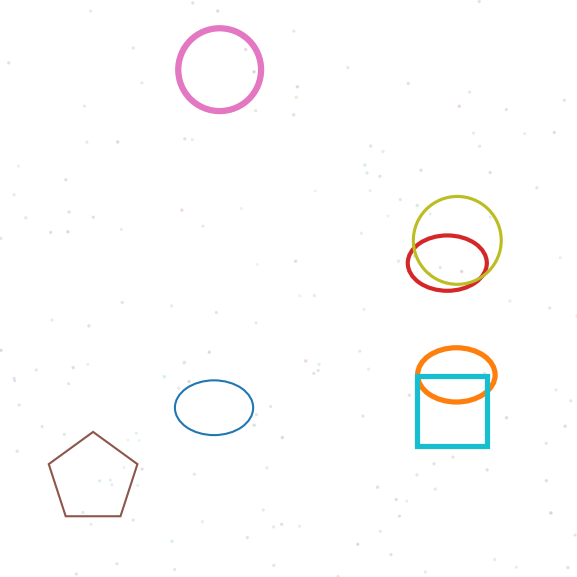[{"shape": "oval", "thickness": 1, "radius": 0.34, "center": [0.371, 0.293]}, {"shape": "oval", "thickness": 2.5, "radius": 0.34, "center": [0.79, 0.35]}, {"shape": "oval", "thickness": 2, "radius": 0.34, "center": [0.775, 0.544]}, {"shape": "pentagon", "thickness": 1, "radius": 0.4, "center": [0.161, 0.17]}, {"shape": "circle", "thickness": 3, "radius": 0.36, "center": [0.38, 0.878]}, {"shape": "circle", "thickness": 1.5, "radius": 0.38, "center": [0.792, 0.583]}, {"shape": "square", "thickness": 2.5, "radius": 0.3, "center": [0.782, 0.288]}]